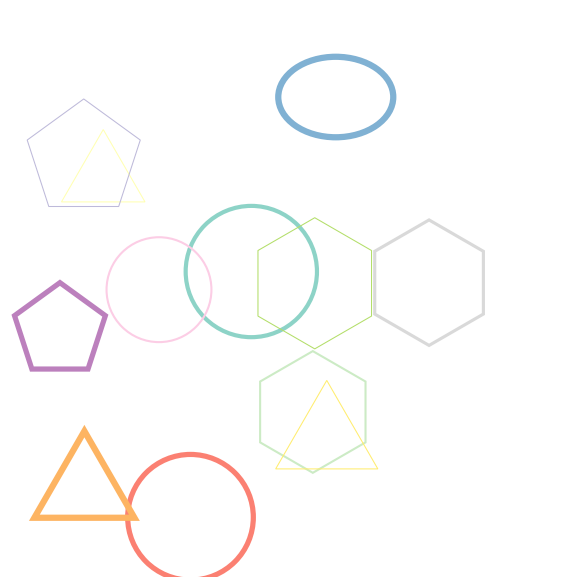[{"shape": "circle", "thickness": 2, "radius": 0.57, "center": [0.435, 0.529]}, {"shape": "triangle", "thickness": 0.5, "radius": 0.42, "center": [0.179, 0.691]}, {"shape": "pentagon", "thickness": 0.5, "radius": 0.51, "center": [0.145, 0.725]}, {"shape": "circle", "thickness": 2.5, "radius": 0.54, "center": [0.33, 0.103]}, {"shape": "oval", "thickness": 3, "radius": 0.5, "center": [0.581, 0.831]}, {"shape": "triangle", "thickness": 3, "radius": 0.5, "center": [0.146, 0.153]}, {"shape": "hexagon", "thickness": 0.5, "radius": 0.57, "center": [0.545, 0.509]}, {"shape": "circle", "thickness": 1, "radius": 0.45, "center": [0.275, 0.498]}, {"shape": "hexagon", "thickness": 1.5, "radius": 0.54, "center": [0.743, 0.51]}, {"shape": "pentagon", "thickness": 2.5, "radius": 0.41, "center": [0.104, 0.427]}, {"shape": "hexagon", "thickness": 1, "radius": 0.53, "center": [0.542, 0.286]}, {"shape": "triangle", "thickness": 0.5, "radius": 0.51, "center": [0.566, 0.238]}]